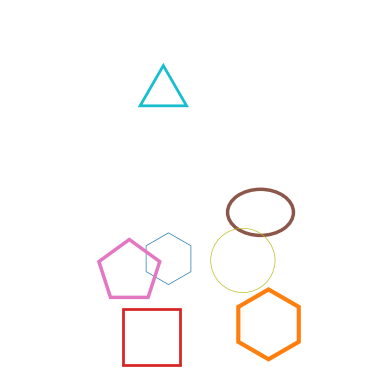[{"shape": "hexagon", "thickness": 0.5, "radius": 0.34, "center": [0.438, 0.328]}, {"shape": "hexagon", "thickness": 3, "radius": 0.45, "center": [0.698, 0.157]}, {"shape": "square", "thickness": 2, "radius": 0.37, "center": [0.394, 0.125]}, {"shape": "oval", "thickness": 2.5, "radius": 0.43, "center": [0.677, 0.448]}, {"shape": "pentagon", "thickness": 2.5, "radius": 0.42, "center": [0.336, 0.295]}, {"shape": "circle", "thickness": 0.5, "radius": 0.42, "center": [0.631, 0.324]}, {"shape": "triangle", "thickness": 2, "radius": 0.35, "center": [0.424, 0.76]}]